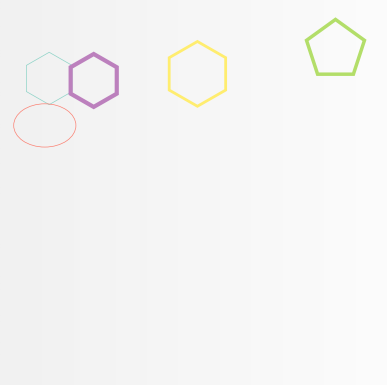[{"shape": "hexagon", "thickness": 0.5, "radius": 0.34, "center": [0.127, 0.796]}, {"shape": "oval", "thickness": 0.5, "radius": 0.4, "center": [0.116, 0.674]}, {"shape": "pentagon", "thickness": 2.5, "radius": 0.39, "center": [0.866, 0.871]}, {"shape": "hexagon", "thickness": 3, "radius": 0.34, "center": [0.242, 0.791]}, {"shape": "hexagon", "thickness": 2, "radius": 0.42, "center": [0.509, 0.808]}]